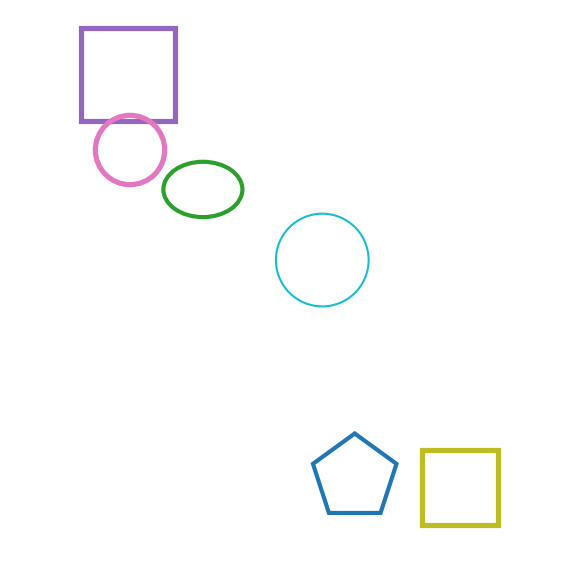[{"shape": "pentagon", "thickness": 2, "radius": 0.38, "center": [0.614, 0.172]}, {"shape": "oval", "thickness": 2, "radius": 0.34, "center": [0.351, 0.671]}, {"shape": "square", "thickness": 2.5, "radius": 0.4, "center": [0.221, 0.87]}, {"shape": "circle", "thickness": 2.5, "radius": 0.3, "center": [0.225, 0.739]}, {"shape": "square", "thickness": 2.5, "radius": 0.33, "center": [0.797, 0.155]}, {"shape": "circle", "thickness": 1, "radius": 0.4, "center": [0.558, 0.549]}]